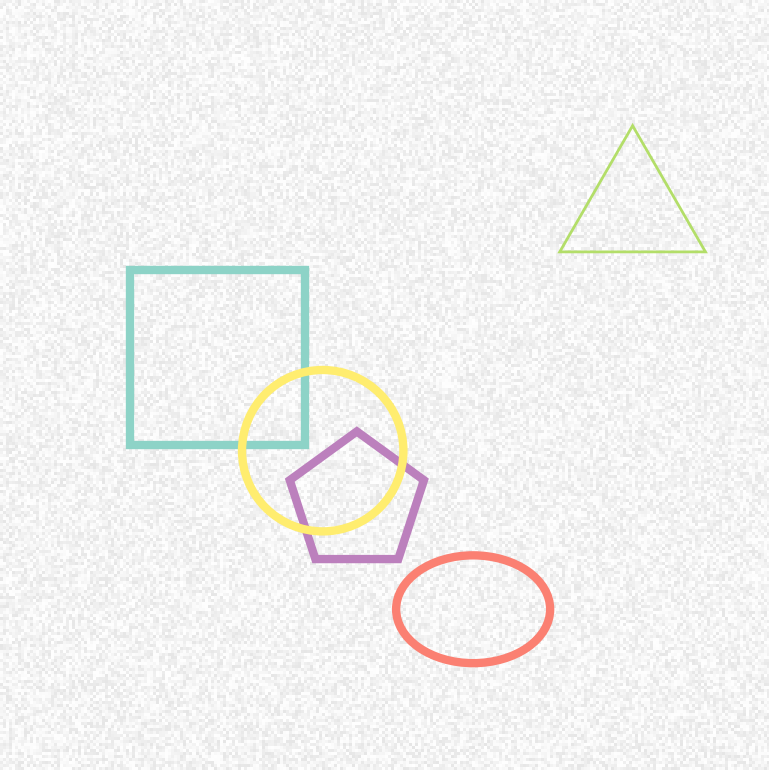[{"shape": "square", "thickness": 3, "radius": 0.57, "center": [0.283, 0.536]}, {"shape": "oval", "thickness": 3, "radius": 0.5, "center": [0.614, 0.209]}, {"shape": "triangle", "thickness": 1, "radius": 0.55, "center": [0.822, 0.728]}, {"shape": "pentagon", "thickness": 3, "radius": 0.46, "center": [0.463, 0.348]}, {"shape": "circle", "thickness": 3, "radius": 0.52, "center": [0.419, 0.415]}]